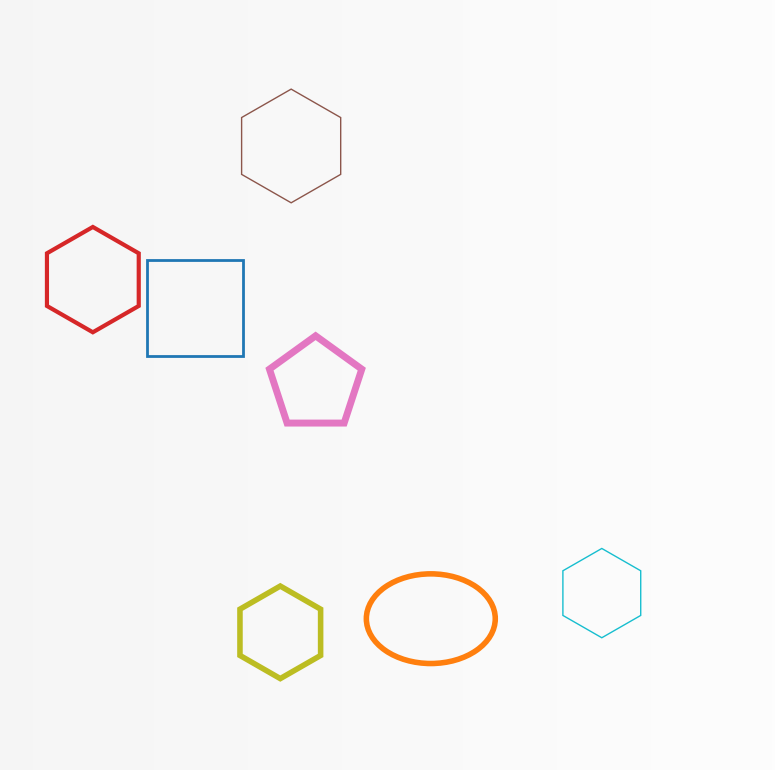[{"shape": "square", "thickness": 1, "radius": 0.31, "center": [0.252, 0.599]}, {"shape": "oval", "thickness": 2, "radius": 0.42, "center": [0.556, 0.197]}, {"shape": "hexagon", "thickness": 1.5, "radius": 0.34, "center": [0.12, 0.637]}, {"shape": "hexagon", "thickness": 0.5, "radius": 0.37, "center": [0.376, 0.81]}, {"shape": "pentagon", "thickness": 2.5, "radius": 0.31, "center": [0.407, 0.501]}, {"shape": "hexagon", "thickness": 2, "radius": 0.3, "center": [0.362, 0.179]}, {"shape": "hexagon", "thickness": 0.5, "radius": 0.29, "center": [0.777, 0.23]}]